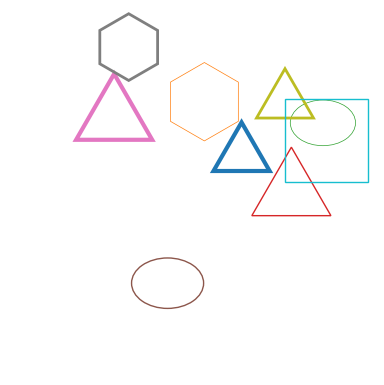[{"shape": "triangle", "thickness": 3, "radius": 0.42, "center": [0.627, 0.598]}, {"shape": "hexagon", "thickness": 0.5, "radius": 0.51, "center": [0.531, 0.736]}, {"shape": "oval", "thickness": 0.5, "radius": 0.42, "center": [0.839, 0.681]}, {"shape": "triangle", "thickness": 1, "radius": 0.59, "center": [0.757, 0.499]}, {"shape": "oval", "thickness": 1, "radius": 0.47, "center": [0.435, 0.264]}, {"shape": "triangle", "thickness": 3, "radius": 0.57, "center": [0.296, 0.694]}, {"shape": "hexagon", "thickness": 2, "radius": 0.43, "center": [0.334, 0.878]}, {"shape": "triangle", "thickness": 2, "radius": 0.43, "center": [0.74, 0.736]}, {"shape": "square", "thickness": 1, "radius": 0.54, "center": [0.848, 0.635]}]